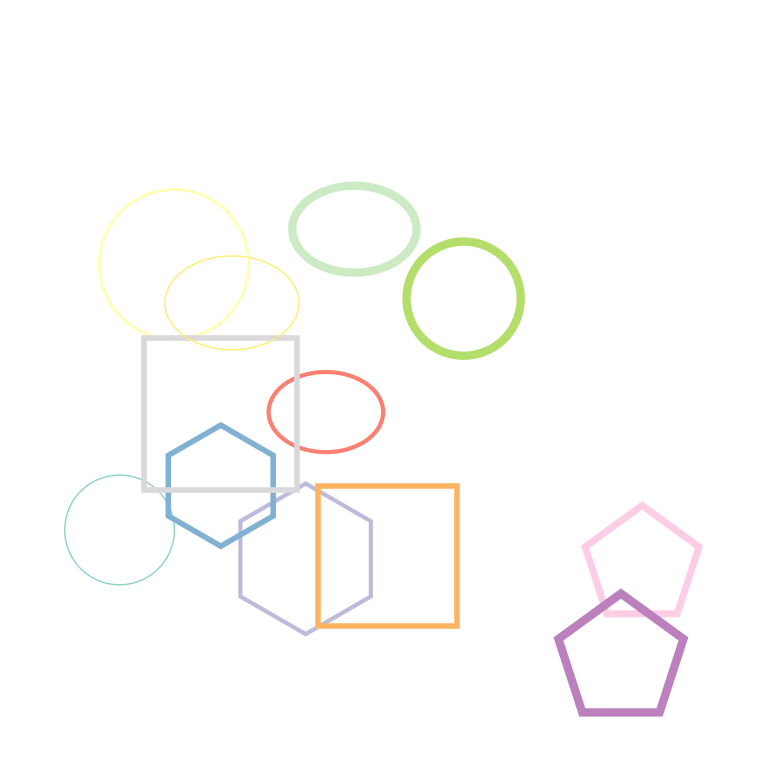[{"shape": "circle", "thickness": 0.5, "radius": 0.36, "center": [0.155, 0.312]}, {"shape": "circle", "thickness": 1, "radius": 0.49, "center": [0.226, 0.657]}, {"shape": "hexagon", "thickness": 1.5, "radius": 0.49, "center": [0.397, 0.274]}, {"shape": "oval", "thickness": 1.5, "radius": 0.37, "center": [0.423, 0.465]}, {"shape": "hexagon", "thickness": 2, "radius": 0.39, "center": [0.287, 0.369]}, {"shape": "square", "thickness": 2, "radius": 0.45, "center": [0.503, 0.278]}, {"shape": "circle", "thickness": 3, "radius": 0.37, "center": [0.602, 0.612]}, {"shape": "pentagon", "thickness": 2.5, "radius": 0.39, "center": [0.834, 0.266]}, {"shape": "square", "thickness": 2, "radius": 0.49, "center": [0.287, 0.462]}, {"shape": "pentagon", "thickness": 3, "radius": 0.43, "center": [0.806, 0.144]}, {"shape": "oval", "thickness": 3, "radius": 0.4, "center": [0.46, 0.702]}, {"shape": "oval", "thickness": 0.5, "radius": 0.44, "center": [0.301, 0.607]}]